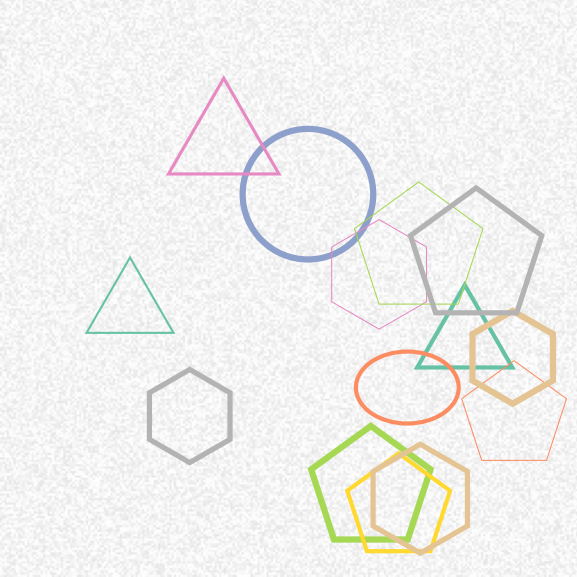[{"shape": "triangle", "thickness": 2, "radius": 0.48, "center": [0.805, 0.41]}, {"shape": "triangle", "thickness": 1, "radius": 0.43, "center": [0.225, 0.466]}, {"shape": "oval", "thickness": 2, "radius": 0.45, "center": [0.705, 0.328]}, {"shape": "pentagon", "thickness": 0.5, "radius": 0.48, "center": [0.89, 0.279]}, {"shape": "circle", "thickness": 3, "radius": 0.57, "center": [0.533, 0.663]}, {"shape": "triangle", "thickness": 1.5, "radius": 0.55, "center": [0.387, 0.753]}, {"shape": "hexagon", "thickness": 0.5, "radius": 0.47, "center": [0.656, 0.524]}, {"shape": "pentagon", "thickness": 0.5, "radius": 0.58, "center": [0.725, 0.567]}, {"shape": "pentagon", "thickness": 3, "radius": 0.54, "center": [0.642, 0.153]}, {"shape": "pentagon", "thickness": 2, "radius": 0.47, "center": [0.69, 0.12]}, {"shape": "hexagon", "thickness": 2.5, "radius": 0.47, "center": [0.728, 0.136]}, {"shape": "hexagon", "thickness": 3, "radius": 0.4, "center": [0.888, 0.38]}, {"shape": "pentagon", "thickness": 2.5, "radius": 0.6, "center": [0.825, 0.554]}, {"shape": "hexagon", "thickness": 2.5, "radius": 0.4, "center": [0.329, 0.279]}]